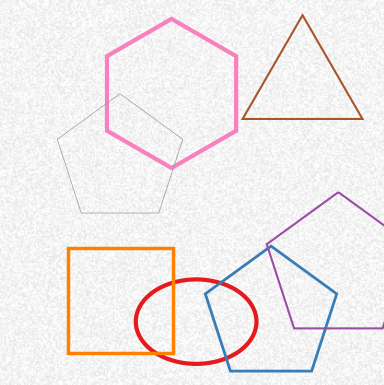[{"shape": "oval", "thickness": 3, "radius": 0.78, "center": [0.509, 0.165]}, {"shape": "pentagon", "thickness": 2, "radius": 0.9, "center": [0.704, 0.181]}, {"shape": "pentagon", "thickness": 1.5, "radius": 0.98, "center": [0.879, 0.305]}, {"shape": "square", "thickness": 2.5, "radius": 0.68, "center": [0.313, 0.22]}, {"shape": "triangle", "thickness": 1.5, "radius": 0.9, "center": [0.786, 0.781]}, {"shape": "hexagon", "thickness": 3, "radius": 0.97, "center": [0.446, 0.757]}, {"shape": "pentagon", "thickness": 0.5, "radius": 0.86, "center": [0.312, 0.585]}]